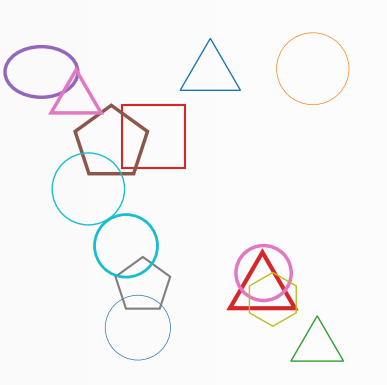[{"shape": "circle", "thickness": 0.5, "radius": 0.42, "center": [0.356, 0.149]}, {"shape": "triangle", "thickness": 1, "radius": 0.45, "center": [0.543, 0.81]}, {"shape": "circle", "thickness": 0.5, "radius": 0.47, "center": [0.807, 0.821]}, {"shape": "triangle", "thickness": 1, "radius": 0.39, "center": [0.819, 0.101]}, {"shape": "triangle", "thickness": 3, "radius": 0.48, "center": [0.677, 0.248]}, {"shape": "square", "thickness": 1.5, "radius": 0.41, "center": [0.397, 0.646]}, {"shape": "oval", "thickness": 2.5, "radius": 0.47, "center": [0.107, 0.813]}, {"shape": "pentagon", "thickness": 2.5, "radius": 0.49, "center": [0.287, 0.628]}, {"shape": "triangle", "thickness": 2.5, "radius": 0.37, "center": [0.196, 0.744]}, {"shape": "circle", "thickness": 2.5, "radius": 0.36, "center": [0.68, 0.291]}, {"shape": "pentagon", "thickness": 1.5, "radius": 0.37, "center": [0.369, 0.258]}, {"shape": "hexagon", "thickness": 1, "radius": 0.35, "center": [0.704, 0.222]}, {"shape": "circle", "thickness": 2, "radius": 0.41, "center": [0.325, 0.361]}, {"shape": "circle", "thickness": 1, "radius": 0.47, "center": [0.228, 0.509]}]